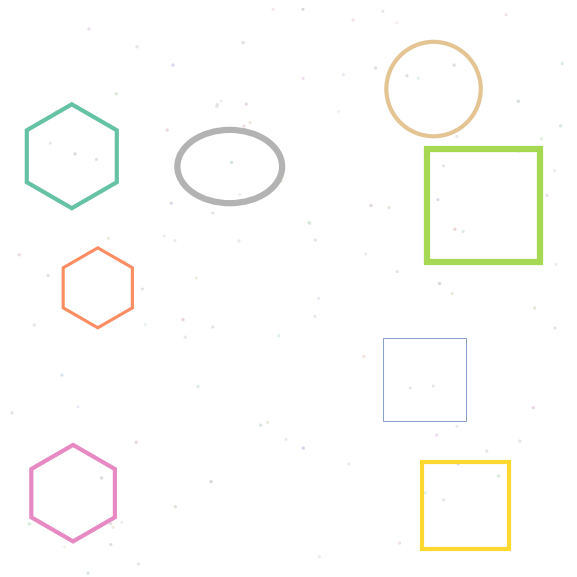[{"shape": "hexagon", "thickness": 2, "radius": 0.45, "center": [0.124, 0.729]}, {"shape": "hexagon", "thickness": 1.5, "radius": 0.35, "center": [0.169, 0.501]}, {"shape": "square", "thickness": 0.5, "radius": 0.36, "center": [0.735, 0.342]}, {"shape": "hexagon", "thickness": 2, "radius": 0.42, "center": [0.127, 0.145]}, {"shape": "square", "thickness": 3, "radius": 0.49, "center": [0.837, 0.643]}, {"shape": "square", "thickness": 2, "radius": 0.38, "center": [0.806, 0.123]}, {"shape": "circle", "thickness": 2, "radius": 0.41, "center": [0.751, 0.845]}, {"shape": "oval", "thickness": 3, "radius": 0.45, "center": [0.398, 0.711]}]